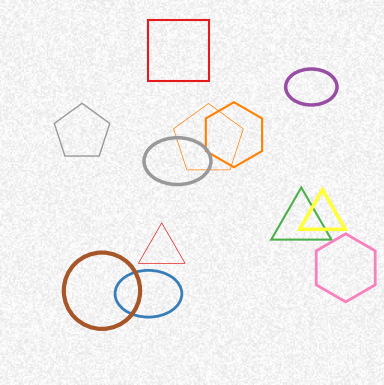[{"shape": "square", "thickness": 1.5, "radius": 0.39, "center": [0.464, 0.868]}, {"shape": "triangle", "thickness": 0.5, "radius": 0.35, "center": [0.42, 0.351]}, {"shape": "oval", "thickness": 2, "radius": 0.43, "center": [0.386, 0.237]}, {"shape": "triangle", "thickness": 1.5, "radius": 0.45, "center": [0.783, 0.423]}, {"shape": "oval", "thickness": 2.5, "radius": 0.33, "center": [0.809, 0.774]}, {"shape": "pentagon", "thickness": 0.5, "radius": 0.48, "center": [0.541, 0.636]}, {"shape": "hexagon", "thickness": 1.5, "radius": 0.42, "center": [0.608, 0.65]}, {"shape": "triangle", "thickness": 2.5, "radius": 0.34, "center": [0.838, 0.439]}, {"shape": "circle", "thickness": 3, "radius": 0.5, "center": [0.265, 0.245]}, {"shape": "hexagon", "thickness": 2, "radius": 0.44, "center": [0.898, 0.304]}, {"shape": "oval", "thickness": 2.5, "radius": 0.43, "center": [0.461, 0.581]}, {"shape": "pentagon", "thickness": 1, "radius": 0.38, "center": [0.213, 0.656]}]